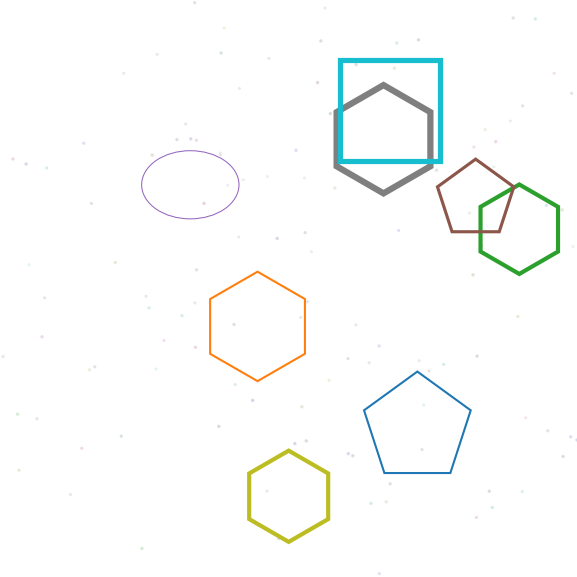[{"shape": "pentagon", "thickness": 1, "radius": 0.49, "center": [0.723, 0.259]}, {"shape": "hexagon", "thickness": 1, "radius": 0.47, "center": [0.446, 0.434]}, {"shape": "hexagon", "thickness": 2, "radius": 0.39, "center": [0.899, 0.602]}, {"shape": "oval", "thickness": 0.5, "radius": 0.42, "center": [0.33, 0.679]}, {"shape": "pentagon", "thickness": 1.5, "radius": 0.35, "center": [0.824, 0.654]}, {"shape": "hexagon", "thickness": 3, "radius": 0.47, "center": [0.664, 0.758]}, {"shape": "hexagon", "thickness": 2, "radius": 0.39, "center": [0.5, 0.14]}, {"shape": "square", "thickness": 2.5, "radius": 0.43, "center": [0.676, 0.808]}]